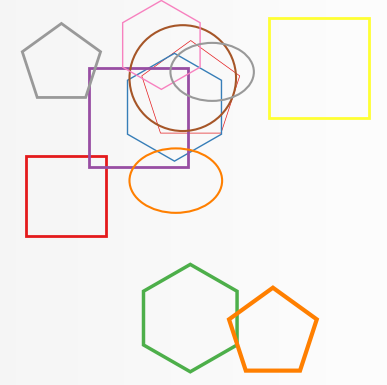[{"shape": "square", "thickness": 2, "radius": 0.52, "center": [0.17, 0.49]}, {"shape": "pentagon", "thickness": 0.5, "radius": 0.66, "center": [0.492, 0.762]}, {"shape": "hexagon", "thickness": 1, "radius": 0.7, "center": [0.45, 0.721]}, {"shape": "hexagon", "thickness": 2.5, "radius": 0.7, "center": [0.491, 0.174]}, {"shape": "square", "thickness": 2, "radius": 0.64, "center": [0.358, 0.695]}, {"shape": "oval", "thickness": 1.5, "radius": 0.6, "center": [0.454, 0.531]}, {"shape": "pentagon", "thickness": 3, "radius": 0.6, "center": [0.704, 0.134]}, {"shape": "square", "thickness": 2, "radius": 0.65, "center": [0.823, 0.823]}, {"shape": "circle", "thickness": 1.5, "radius": 0.69, "center": [0.472, 0.797]}, {"shape": "hexagon", "thickness": 1, "radius": 0.58, "center": [0.416, 0.883]}, {"shape": "oval", "thickness": 1.5, "radius": 0.54, "center": [0.547, 0.813]}, {"shape": "pentagon", "thickness": 2, "radius": 0.53, "center": [0.159, 0.833]}]